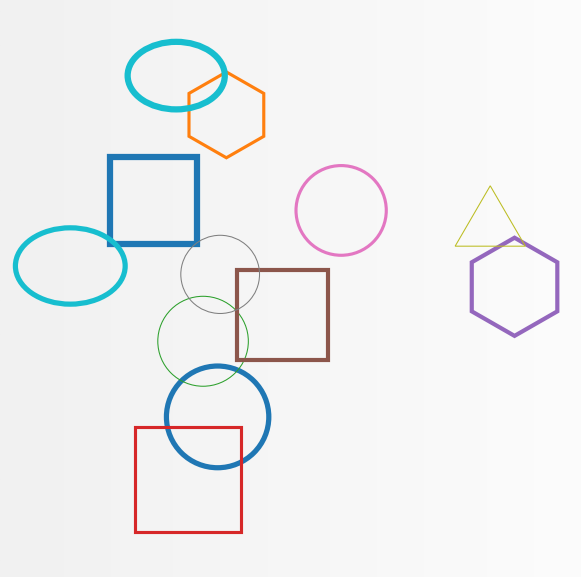[{"shape": "circle", "thickness": 2.5, "radius": 0.44, "center": [0.374, 0.277]}, {"shape": "square", "thickness": 3, "radius": 0.38, "center": [0.264, 0.652]}, {"shape": "hexagon", "thickness": 1.5, "radius": 0.37, "center": [0.389, 0.8]}, {"shape": "circle", "thickness": 0.5, "radius": 0.39, "center": [0.349, 0.408]}, {"shape": "square", "thickness": 1.5, "radius": 0.46, "center": [0.324, 0.169]}, {"shape": "hexagon", "thickness": 2, "radius": 0.42, "center": [0.885, 0.502]}, {"shape": "square", "thickness": 2, "radius": 0.39, "center": [0.486, 0.454]}, {"shape": "circle", "thickness": 1.5, "radius": 0.39, "center": [0.587, 0.635]}, {"shape": "circle", "thickness": 0.5, "radius": 0.34, "center": [0.379, 0.524]}, {"shape": "triangle", "thickness": 0.5, "radius": 0.35, "center": [0.843, 0.608]}, {"shape": "oval", "thickness": 2.5, "radius": 0.47, "center": [0.121, 0.539]}, {"shape": "oval", "thickness": 3, "radius": 0.42, "center": [0.303, 0.868]}]